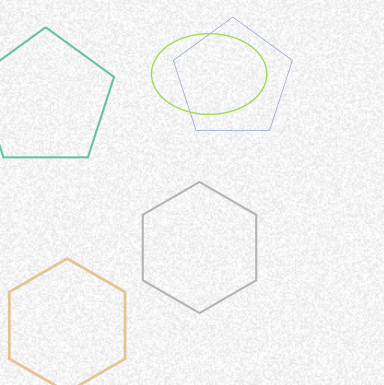[{"shape": "pentagon", "thickness": 1.5, "radius": 0.93, "center": [0.119, 0.742]}, {"shape": "pentagon", "thickness": 0.5, "radius": 0.81, "center": [0.605, 0.793]}, {"shape": "oval", "thickness": 1, "radius": 0.75, "center": [0.543, 0.808]}, {"shape": "hexagon", "thickness": 2, "radius": 0.87, "center": [0.174, 0.155]}, {"shape": "hexagon", "thickness": 1.5, "radius": 0.85, "center": [0.518, 0.357]}]